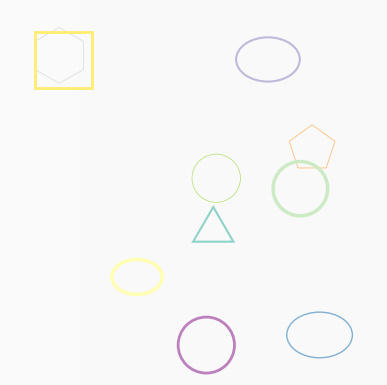[{"shape": "triangle", "thickness": 1.5, "radius": 0.3, "center": [0.55, 0.402]}, {"shape": "oval", "thickness": 2.5, "radius": 0.32, "center": [0.354, 0.281]}, {"shape": "oval", "thickness": 1.5, "radius": 0.41, "center": [0.691, 0.846]}, {"shape": "oval", "thickness": 1, "radius": 0.42, "center": [0.825, 0.13]}, {"shape": "pentagon", "thickness": 0.5, "radius": 0.31, "center": [0.805, 0.614]}, {"shape": "circle", "thickness": 0.5, "radius": 0.31, "center": [0.558, 0.537]}, {"shape": "hexagon", "thickness": 0.5, "radius": 0.36, "center": [0.153, 0.856]}, {"shape": "circle", "thickness": 2, "radius": 0.36, "center": [0.532, 0.104]}, {"shape": "circle", "thickness": 2.5, "radius": 0.35, "center": [0.775, 0.51]}, {"shape": "square", "thickness": 2, "radius": 0.37, "center": [0.163, 0.844]}]